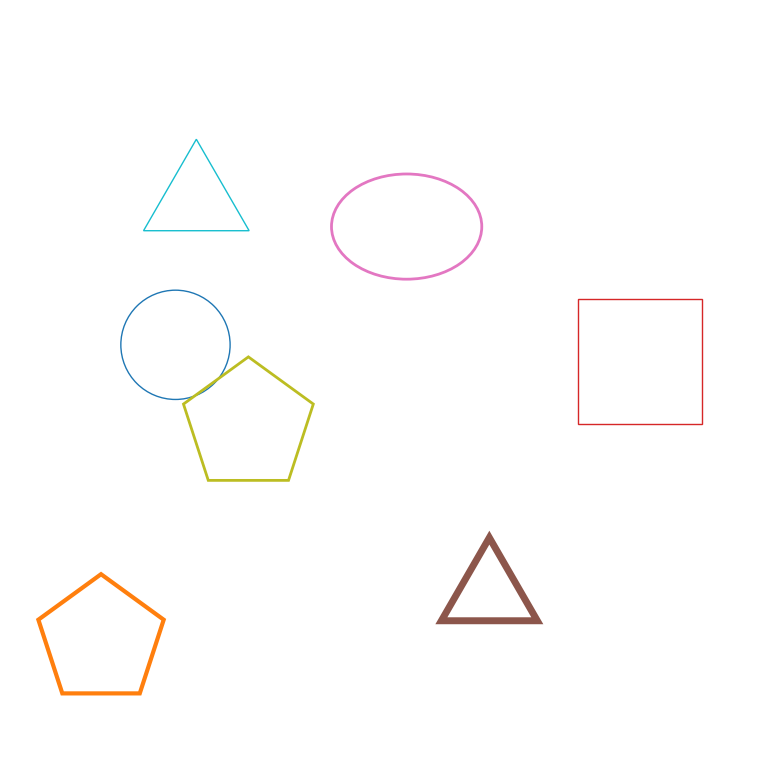[{"shape": "circle", "thickness": 0.5, "radius": 0.35, "center": [0.228, 0.552]}, {"shape": "pentagon", "thickness": 1.5, "radius": 0.43, "center": [0.131, 0.169]}, {"shape": "square", "thickness": 0.5, "radius": 0.4, "center": [0.831, 0.531]}, {"shape": "triangle", "thickness": 2.5, "radius": 0.36, "center": [0.636, 0.23]}, {"shape": "oval", "thickness": 1, "radius": 0.49, "center": [0.528, 0.706]}, {"shape": "pentagon", "thickness": 1, "radius": 0.44, "center": [0.323, 0.448]}, {"shape": "triangle", "thickness": 0.5, "radius": 0.4, "center": [0.255, 0.74]}]